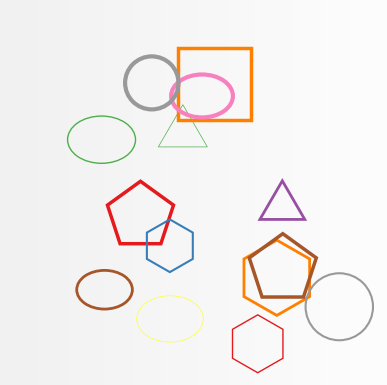[{"shape": "pentagon", "thickness": 2.5, "radius": 0.45, "center": [0.363, 0.439]}, {"shape": "hexagon", "thickness": 1, "radius": 0.38, "center": [0.665, 0.107]}, {"shape": "hexagon", "thickness": 1.5, "radius": 0.34, "center": [0.438, 0.362]}, {"shape": "oval", "thickness": 1, "radius": 0.44, "center": [0.262, 0.637]}, {"shape": "triangle", "thickness": 0.5, "radius": 0.37, "center": [0.472, 0.655]}, {"shape": "triangle", "thickness": 2, "radius": 0.33, "center": [0.729, 0.463]}, {"shape": "square", "thickness": 2.5, "radius": 0.47, "center": [0.553, 0.782]}, {"shape": "hexagon", "thickness": 2, "radius": 0.49, "center": [0.714, 0.279]}, {"shape": "oval", "thickness": 0.5, "radius": 0.43, "center": [0.439, 0.172]}, {"shape": "pentagon", "thickness": 2.5, "radius": 0.45, "center": [0.73, 0.302]}, {"shape": "oval", "thickness": 2, "radius": 0.36, "center": [0.27, 0.247]}, {"shape": "oval", "thickness": 3, "radius": 0.4, "center": [0.521, 0.751]}, {"shape": "circle", "thickness": 1.5, "radius": 0.43, "center": [0.876, 0.203]}, {"shape": "circle", "thickness": 3, "radius": 0.34, "center": [0.392, 0.785]}]